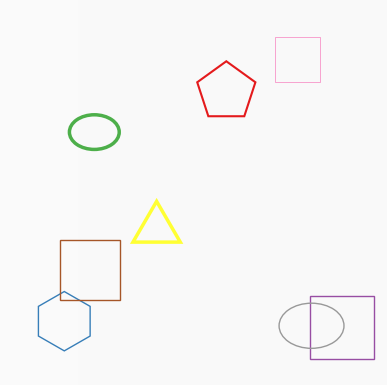[{"shape": "pentagon", "thickness": 1.5, "radius": 0.39, "center": [0.584, 0.762]}, {"shape": "hexagon", "thickness": 1, "radius": 0.39, "center": [0.166, 0.166]}, {"shape": "oval", "thickness": 2.5, "radius": 0.32, "center": [0.243, 0.657]}, {"shape": "square", "thickness": 1, "radius": 0.41, "center": [0.882, 0.149]}, {"shape": "triangle", "thickness": 2.5, "radius": 0.35, "center": [0.404, 0.406]}, {"shape": "square", "thickness": 1, "radius": 0.39, "center": [0.231, 0.299]}, {"shape": "square", "thickness": 0.5, "radius": 0.29, "center": [0.769, 0.845]}, {"shape": "oval", "thickness": 1, "radius": 0.42, "center": [0.804, 0.154]}]